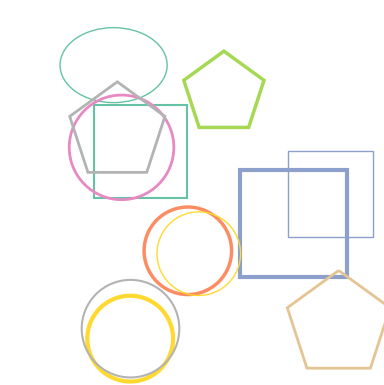[{"shape": "square", "thickness": 1.5, "radius": 0.61, "center": [0.365, 0.606]}, {"shape": "oval", "thickness": 1, "radius": 0.7, "center": [0.295, 0.831]}, {"shape": "circle", "thickness": 2.5, "radius": 0.57, "center": [0.488, 0.349]}, {"shape": "square", "thickness": 1, "radius": 0.56, "center": [0.859, 0.496]}, {"shape": "square", "thickness": 3, "radius": 0.7, "center": [0.762, 0.419]}, {"shape": "circle", "thickness": 2, "radius": 0.68, "center": [0.316, 0.617]}, {"shape": "pentagon", "thickness": 2.5, "radius": 0.55, "center": [0.582, 0.758]}, {"shape": "circle", "thickness": 1, "radius": 0.54, "center": [0.516, 0.341]}, {"shape": "circle", "thickness": 3, "radius": 0.56, "center": [0.338, 0.12]}, {"shape": "pentagon", "thickness": 2, "radius": 0.7, "center": [0.88, 0.157]}, {"shape": "circle", "thickness": 1.5, "radius": 0.63, "center": [0.339, 0.146]}, {"shape": "pentagon", "thickness": 2, "radius": 0.65, "center": [0.305, 0.657]}]